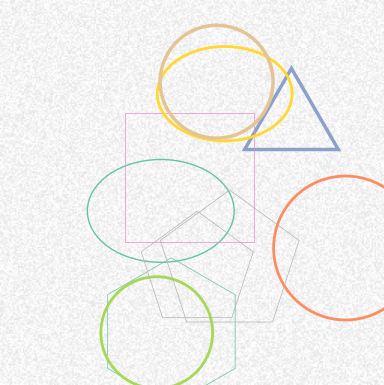[{"shape": "hexagon", "thickness": 0.5, "radius": 0.96, "center": [0.445, 0.139]}, {"shape": "oval", "thickness": 1, "radius": 0.95, "center": [0.418, 0.452]}, {"shape": "circle", "thickness": 2, "radius": 0.93, "center": [0.898, 0.356]}, {"shape": "triangle", "thickness": 2.5, "radius": 0.7, "center": [0.757, 0.682]}, {"shape": "square", "thickness": 0.5, "radius": 0.84, "center": [0.492, 0.54]}, {"shape": "circle", "thickness": 2, "radius": 0.73, "center": [0.407, 0.136]}, {"shape": "oval", "thickness": 2, "radius": 0.88, "center": [0.584, 0.757]}, {"shape": "circle", "thickness": 2.5, "radius": 0.73, "center": [0.563, 0.788]}, {"shape": "pentagon", "thickness": 0.5, "radius": 0.77, "center": [0.512, 0.299]}, {"shape": "pentagon", "thickness": 0.5, "radius": 0.95, "center": [0.597, 0.317]}]